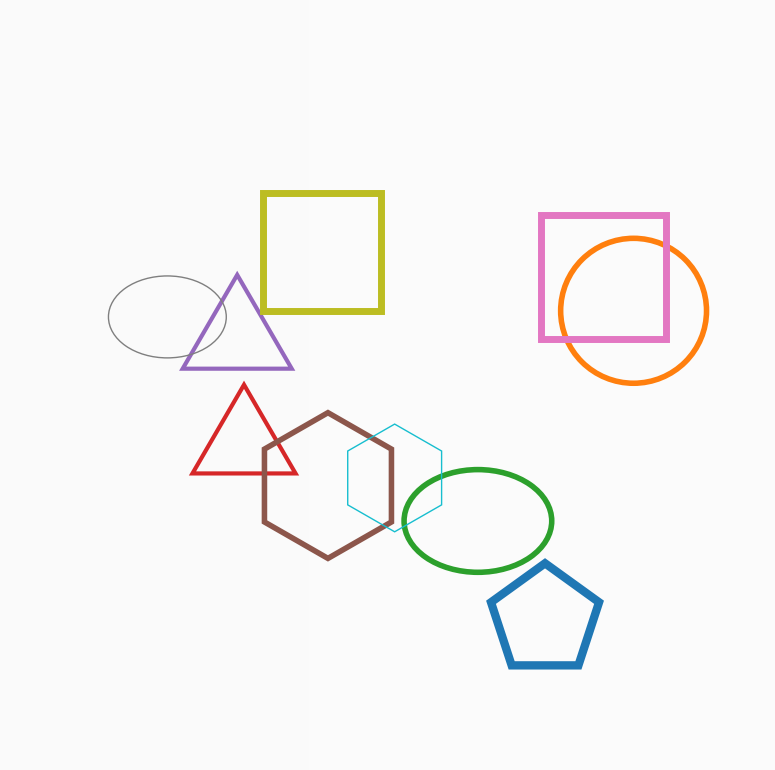[{"shape": "pentagon", "thickness": 3, "radius": 0.37, "center": [0.703, 0.195]}, {"shape": "circle", "thickness": 2, "radius": 0.47, "center": [0.818, 0.596]}, {"shape": "oval", "thickness": 2, "radius": 0.48, "center": [0.617, 0.323]}, {"shape": "triangle", "thickness": 1.5, "radius": 0.38, "center": [0.315, 0.424]}, {"shape": "triangle", "thickness": 1.5, "radius": 0.41, "center": [0.306, 0.562]}, {"shape": "hexagon", "thickness": 2, "radius": 0.47, "center": [0.423, 0.369]}, {"shape": "square", "thickness": 2.5, "radius": 0.4, "center": [0.779, 0.641]}, {"shape": "oval", "thickness": 0.5, "radius": 0.38, "center": [0.216, 0.588]}, {"shape": "square", "thickness": 2.5, "radius": 0.38, "center": [0.415, 0.673]}, {"shape": "hexagon", "thickness": 0.5, "radius": 0.35, "center": [0.509, 0.379]}]